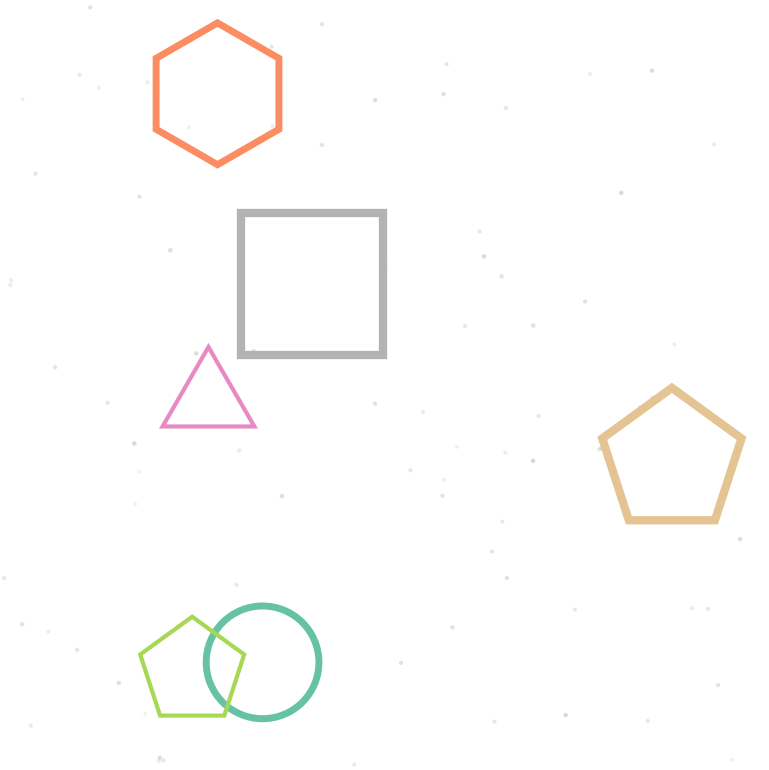[{"shape": "circle", "thickness": 2.5, "radius": 0.37, "center": [0.341, 0.14]}, {"shape": "hexagon", "thickness": 2.5, "radius": 0.46, "center": [0.282, 0.878]}, {"shape": "triangle", "thickness": 1.5, "radius": 0.34, "center": [0.271, 0.481]}, {"shape": "pentagon", "thickness": 1.5, "radius": 0.35, "center": [0.25, 0.128]}, {"shape": "pentagon", "thickness": 3, "radius": 0.48, "center": [0.873, 0.401]}, {"shape": "square", "thickness": 3, "radius": 0.46, "center": [0.405, 0.631]}]